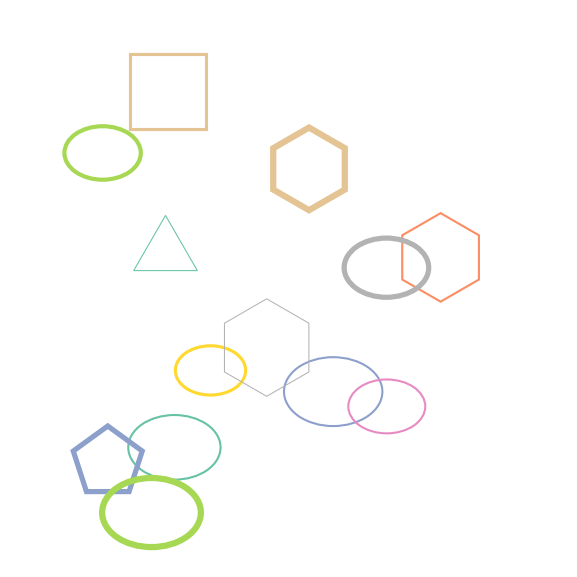[{"shape": "triangle", "thickness": 0.5, "radius": 0.32, "center": [0.287, 0.562]}, {"shape": "oval", "thickness": 1, "radius": 0.4, "center": [0.302, 0.225]}, {"shape": "hexagon", "thickness": 1, "radius": 0.38, "center": [0.763, 0.553]}, {"shape": "pentagon", "thickness": 2.5, "radius": 0.31, "center": [0.187, 0.199]}, {"shape": "oval", "thickness": 1, "radius": 0.43, "center": [0.577, 0.321]}, {"shape": "oval", "thickness": 1, "radius": 0.33, "center": [0.67, 0.295]}, {"shape": "oval", "thickness": 2, "radius": 0.33, "center": [0.178, 0.734]}, {"shape": "oval", "thickness": 3, "radius": 0.43, "center": [0.262, 0.112]}, {"shape": "oval", "thickness": 1.5, "radius": 0.3, "center": [0.364, 0.358]}, {"shape": "square", "thickness": 1.5, "radius": 0.33, "center": [0.291, 0.84]}, {"shape": "hexagon", "thickness": 3, "radius": 0.36, "center": [0.535, 0.707]}, {"shape": "hexagon", "thickness": 0.5, "radius": 0.42, "center": [0.462, 0.397]}, {"shape": "oval", "thickness": 2.5, "radius": 0.37, "center": [0.669, 0.536]}]